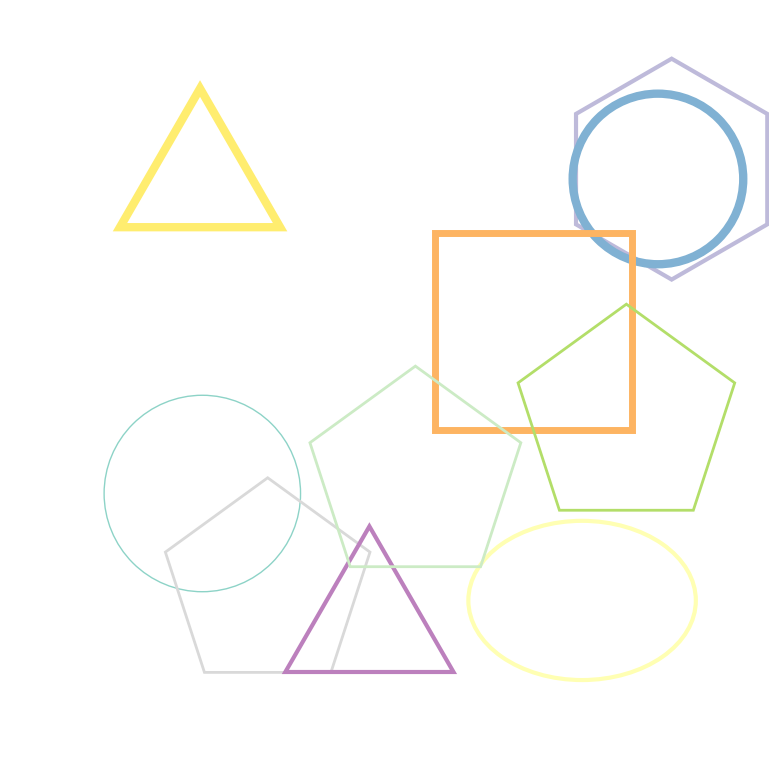[{"shape": "circle", "thickness": 0.5, "radius": 0.64, "center": [0.263, 0.359]}, {"shape": "oval", "thickness": 1.5, "radius": 0.74, "center": [0.756, 0.22]}, {"shape": "hexagon", "thickness": 1.5, "radius": 0.72, "center": [0.872, 0.78]}, {"shape": "circle", "thickness": 3, "radius": 0.55, "center": [0.854, 0.768]}, {"shape": "square", "thickness": 2.5, "radius": 0.64, "center": [0.693, 0.569]}, {"shape": "pentagon", "thickness": 1, "radius": 0.74, "center": [0.813, 0.457]}, {"shape": "pentagon", "thickness": 1, "radius": 0.7, "center": [0.348, 0.24]}, {"shape": "triangle", "thickness": 1.5, "radius": 0.63, "center": [0.48, 0.19]}, {"shape": "pentagon", "thickness": 1, "radius": 0.72, "center": [0.539, 0.381]}, {"shape": "triangle", "thickness": 3, "radius": 0.6, "center": [0.26, 0.765]}]